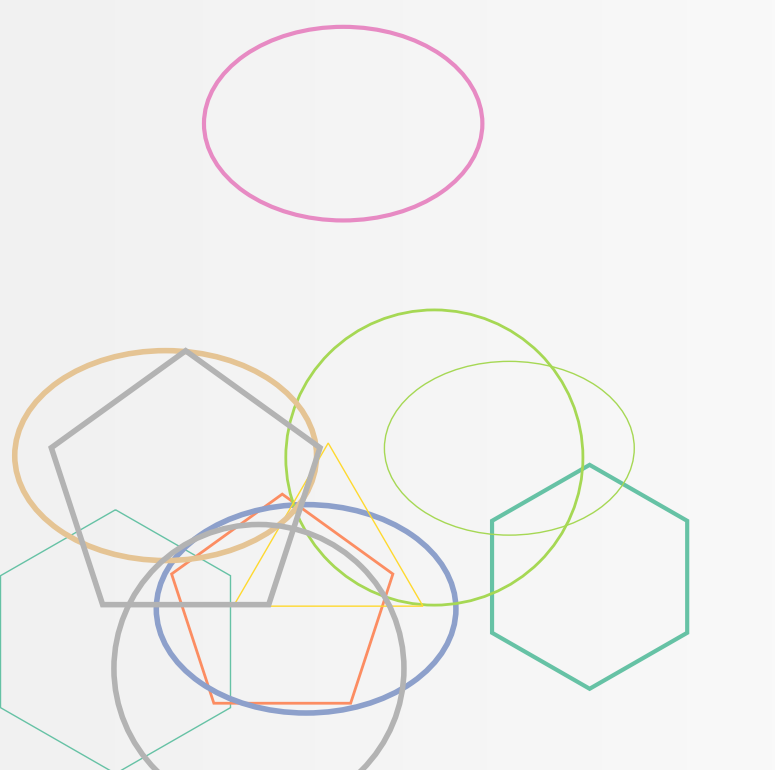[{"shape": "hexagon", "thickness": 0.5, "radius": 0.86, "center": [0.149, 0.167]}, {"shape": "hexagon", "thickness": 1.5, "radius": 0.73, "center": [0.761, 0.251]}, {"shape": "pentagon", "thickness": 1, "radius": 0.75, "center": [0.364, 0.208]}, {"shape": "oval", "thickness": 2, "radius": 0.97, "center": [0.395, 0.209]}, {"shape": "oval", "thickness": 1.5, "radius": 0.9, "center": [0.443, 0.839]}, {"shape": "circle", "thickness": 1, "radius": 0.96, "center": [0.56, 0.406]}, {"shape": "oval", "thickness": 0.5, "radius": 0.81, "center": [0.657, 0.418]}, {"shape": "triangle", "thickness": 0.5, "radius": 0.71, "center": [0.424, 0.283]}, {"shape": "oval", "thickness": 2, "radius": 0.97, "center": [0.214, 0.408]}, {"shape": "pentagon", "thickness": 2, "radius": 0.91, "center": [0.24, 0.362]}, {"shape": "circle", "thickness": 2, "radius": 0.94, "center": [0.334, 0.132]}]